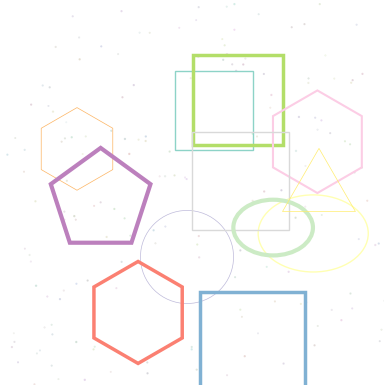[{"shape": "square", "thickness": 1, "radius": 0.51, "center": [0.556, 0.714]}, {"shape": "oval", "thickness": 1, "radius": 0.71, "center": [0.814, 0.394]}, {"shape": "circle", "thickness": 0.5, "radius": 0.6, "center": [0.486, 0.332]}, {"shape": "hexagon", "thickness": 2.5, "radius": 0.66, "center": [0.359, 0.188]}, {"shape": "square", "thickness": 2.5, "radius": 0.69, "center": [0.656, 0.104]}, {"shape": "hexagon", "thickness": 0.5, "radius": 0.54, "center": [0.2, 0.613]}, {"shape": "square", "thickness": 2.5, "radius": 0.58, "center": [0.619, 0.74]}, {"shape": "hexagon", "thickness": 1.5, "radius": 0.67, "center": [0.824, 0.632]}, {"shape": "square", "thickness": 1, "radius": 0.63, "center": [0.625, 0.53]}, {"shape": "pentagon", "thickness": 3, "radius": 0.68, "center": [0.261, 0.48]}, {"shape": "oval", "thickness": 3, "radius": 0.52, "center": [0.709, 0.409]}, {"shape": "triangle", "thickness": 0.5, "radius": 0.55, "center": [0.829, 0.505]}]